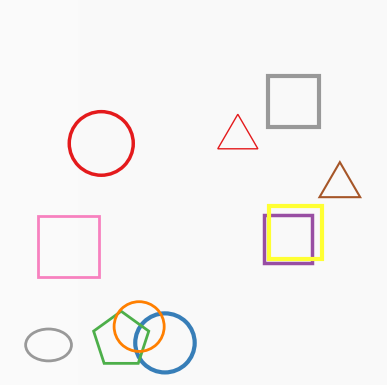[{"shape": "triangle", "thickness": 1, "radius": 0.3, "center": [0.614, 0.643]}, {"shape": "circle", "thickness": 2.5, "radius": 0.41, "center": [0.261, 0.627]}, {"shape": "circle", "thickness": 3, "radius": 0.38, "center": [0.426, 0.109]}, {"shape": "pentagon", "thickness": 2, "radius": 0.37, "center": [0.313, 0.117]}, {"shape": "square", "thickness": 2.5, "radius": 0.31, "center": [0.744, 0.379]}, {"shape": "circle", "thickness": 2, "radius": 0.32, "center": [0.359, 0.152]}, {"shape": "square", "thickness": 3, "radius": 0.34, "center": [0.762, 0.396]}, {"shape": "triangle", "thickness": 1.5, "radius": 0.3, "center": [0.877, 0.518]}, {"shape": "square", "thickness": 2, "radius": 0.4, "center": [0.177, 0.36]}, {"shape": "square", "thickness": 3, "radius": 0.33, "center": [0.756, 0.737]}, {"shape": "oval", "thickness": 2, "radius": 0.3, "center": [0.125, 0.104]}]